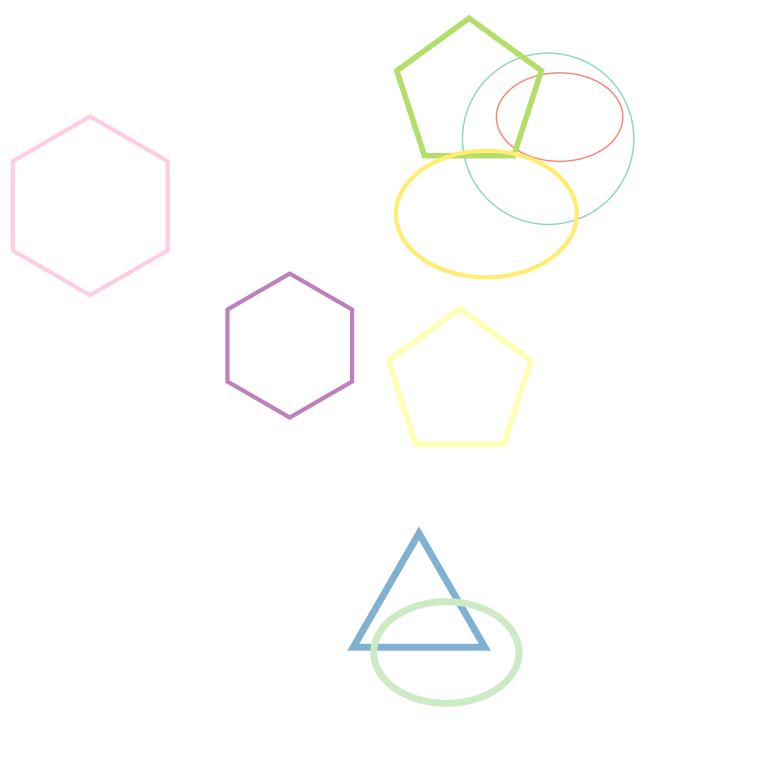[{"shape": "circle", "thickness": 0.5, "radius": 0.56, "center": [0.712, 0.82]}, {"shape": "pentagon", "thickness": 2, "radius": 0.49, "center": [0.597, 0.502]}, {"shape": "oval", "thickness": 0.5, "radius": 0.41, "center": [0.727, 0.848]}, {"shape": "triangle", "thickness": 2.5, "radius": 0.49, "center": [0.544, 0.209]}, {"shape": "pentagon", "thickness": 2, "radius": 0.49, "center": [0.609, 0.878]}, {"shape": "hexagon", "thickness": 1.5, "radius": 0.58, "center": [0.117, 0.733]}, {"shape": "hexagon", "thickness": 1.5, "radius": 0.47, "center": [0.376, 0.551]}, {"shape": "oval", "thickness": 2.5, "radius": 0.47, "center": [0.58, 0.153]}, {"shape": "oval", "thickness": 1.5, "radius": 0.59, "center": [0.632, 0.722]}]